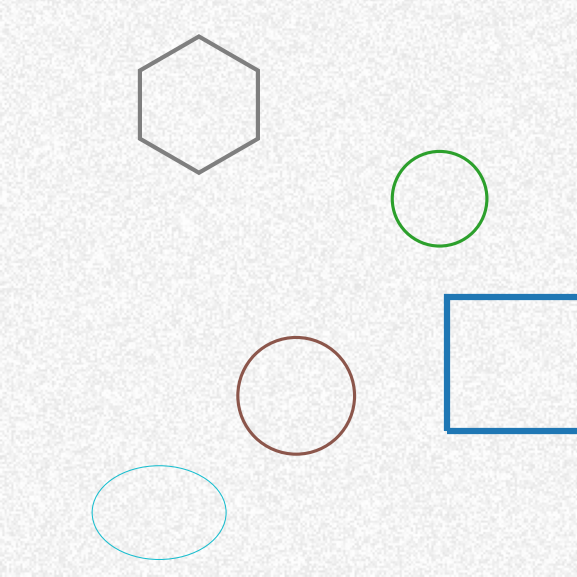[{"shape": "square", "thickness": 3, "radius": 0.58, "center": [0.889, 0.369]}, {"shape": "circle", "thickness": 1.5, "radius": 0.41, "center": [0.761, 0.655]}, {"shape": "circle", "thickness": 1.5, "radius": 0.51, "center": [0.513, 0.314]}, {"shape": "hexagon", "thickness": 2, "radius": 0.59, "center": [0.344, 0.818]}, {"shape": "oval", "thickness": 0.5, "radius": 0.58, "center": [0.276, 0.111]}]